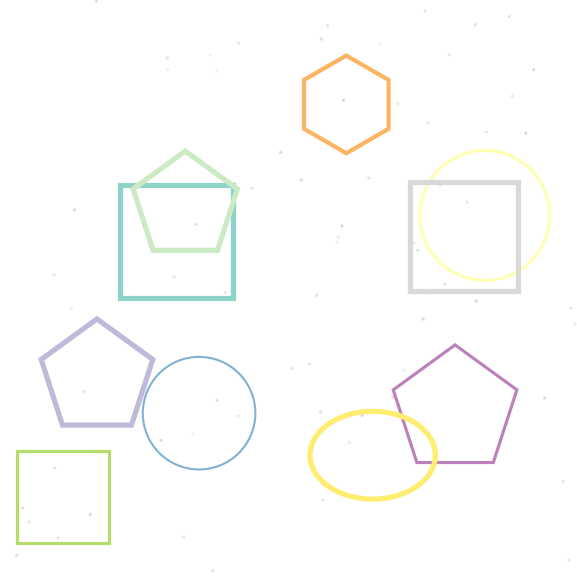[{"shape": "square", "thickness": 2.5, "radius": 0.49, "center": [0.305, 0.581]}, {"shape": "circle", "thickness": 1.5, "radius": 0.56, "center": [0.84, 0.626]}, {"shape": "pentagon", "thickness": 2.5, "radius": 0.51, "center": [0.168, 0.345]}, {"shape": "circle", "thickness": 1, "radius": 0.49, "center": [0.345, 0.284]}, {"shape": "hexagon", "thickness": 2, "radius": 0.42, "center": [0.6, 0.818]}, {"shape": "square", "thickness": 1.5, "radius": 0.4, "center": [0.109, 0.139]}, {"shape": "square", "thickness": 2.5, "radius": 0.47, "center": [0.804, 0.589]}, {"shape": "pentagon", "thickness": 1.5, "radius": 0.56, "center": [0.788, 0.289]}, {"shape": "pentagon", "thickness": 2.5, "radius": 0.48, "center": [0.321, 0.643]}, {"shape": "oval", "thickness": 2.5, "radius": 0.54, "center": [0.645, 0.211]}]